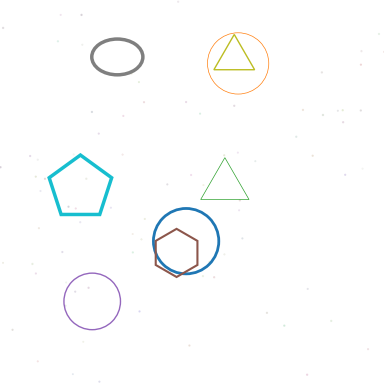[{"shape": "circle", "thickness": 2, "radius": 0.42, "center": [0.483, 0.374]}, {"shape": "circle", "thickness": 0.5, "radius": 0.4, "center": [0.619, 0.835]}, {"shape": "triangle", "thickness": 0.5, "radius": 0.36, "center": [0.584, 0.518]}, {"shape": "circle", "thickness": 1, "radius": 0.37, "center": [0.24, 0.217]}, {"shape": "hexagon", "thickness": 1.5, "radius": 0.31, "center": [0.459, 0.343]}, {"shape": "oval", "thickness": 2.5, "radius": 0.33, "center": [0.305, 0.852]}, {"shape": "triangle", "thickness": 1, "radius": 0.31, "center": [0.608, 0.849]}, {"shape": "pentagon", "thickness": 2.5, "radius": 0.43, "center": [0.209, 0.512]}]